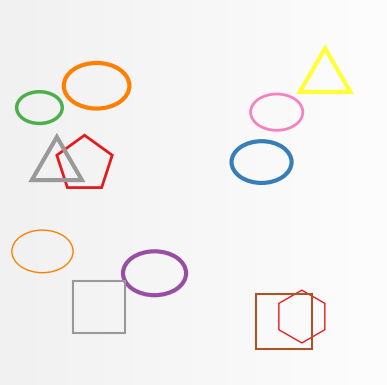[{"shape": "pentagon", "thickness": 2, "radius": 0.38, "center": [0.218, 0.574]}, {"shape": "hexagon", "thickness": 1, "radius": 0.34, "center": [0.779, 0.178]}, {"shape": "oval", "thickness": 3, "radius": 0.39, "center": [0.675, 0.579]}, {"shape": "oval", "thickness": 2.5, "radius": 0.29, "center": [0.102, 0.721]}, {"shape": "oval", "thickness": 3, "radius": 0.41, "center": [0.399, 0.29]}, {"shape": "oval", "thickness": 1, "radius": 0.4, "center": [0.11, 0.347]}, {"shape": "oval", "thickness": 3, "radius": 0.42, "center": [0.249, 0.777]}, {"shape": "triangle", "thickness": 3, "radius": 0.38, "center": [0.839, 0.799]}, {"shape": "square", "thickness": 1.5, "radius": 0.36, "center": [0.733, 0.166]}, {"shape": "oval", "thickness": 2, "radius": 0.34, "center": [0.714, 0.709]}, {"shape": "square", "thickness": 1.5, "radius": 0.34, "center": [0.255, 0.202]}, {"shape": "triangle", "thickness": 3, "radius": 0.37, "center": [0.147, 0.57]}]